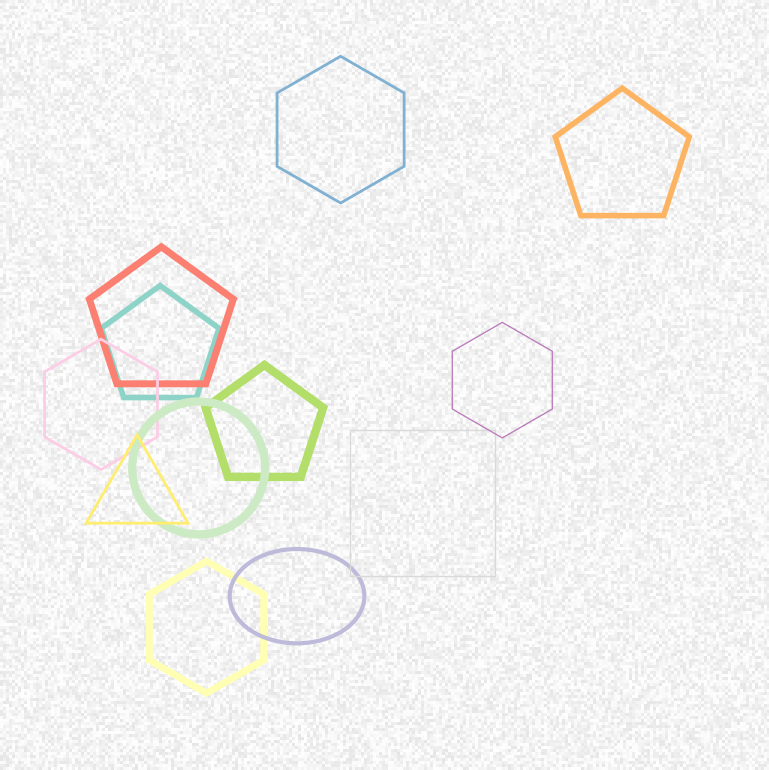[{"shape": "pentagon", "thickness": 2, "radius": 0.4, "center": [0.208, 0.549]}, {"shape": "hexagon", "thickness": 2.5, "radius": 0.43, "center": [0.268, 0.186]}, {"shape": "oval", "thickness": 1.5, "radius": 0.44, "center": [0.386, 0.226]}, {"shape": "pentagon", "thickness": 2.5, "radius": 0.49, "center": [0.21, 0.581]}, {"shape": "hexagon", "thickness": 1, "radius": 0.48, "center": [0.442, 0.832]}, {"shape": "pentagon", "thickness": 2, "radius": 0.46, "center": [0.808, 0.794]}, {"shape": "pentagon", "thickness": 3, "radius": 0.4, "center": [0.343, 0.446]}, {"shape": "hexagon", "thickness": 1, "radius": 0.42, "center": [0.131, 0.475]}, {"shape": "square", "thickness": 0.5, "radius": 0.47, "center": [0.548, 0.347]}, {"shape": "hexagon", "thickness": 0.5, "radius": 0.38, "center": [0.652, 0.506]}, {"shape": "circle", "thickness": 3, "radius": 0.43, "center": [0.258, 0.392]}, {"shape": "triangle", "thickness": 1, "radius": 0.38, "center": [0.178, 0.359]}]